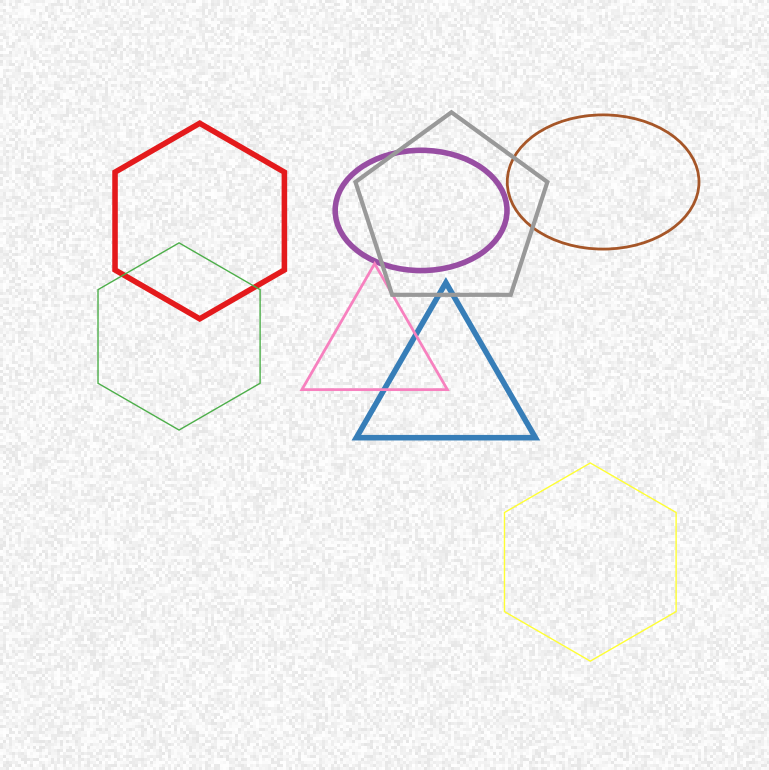[{"shape": "hexagon", "thickness": 2, "radius": 0.63, "center": [0.259, 0.713]}, {"shape": "triangle", "thickness": 2, "radius": 0.67, "center": [0.579, 0.499]}, {"shape": "hexagon", "thickness": 0.5, "radius": 0.61, "center": [0.233, 0.563]}, {"shape": "oval", "thickness": 2, "radius": 0.56, "center": [0.547, 0.727]}, {"shape": "hexagon", "thickness": 0.5, "radius": 0.64, "center": [0.767, 0.27]}, {"shape": "oval", "thickness": 1, "radius": 0.62, "center": [0.783, 0.764]}, {"shape": "triangle", "thickness": 1, "radius": 0.55, "center": [0.487, 0.549]}, {"shape": "pentagon", "thickness": 1.5, "radius": 0.66, "center": [0.586, 0.723]}]